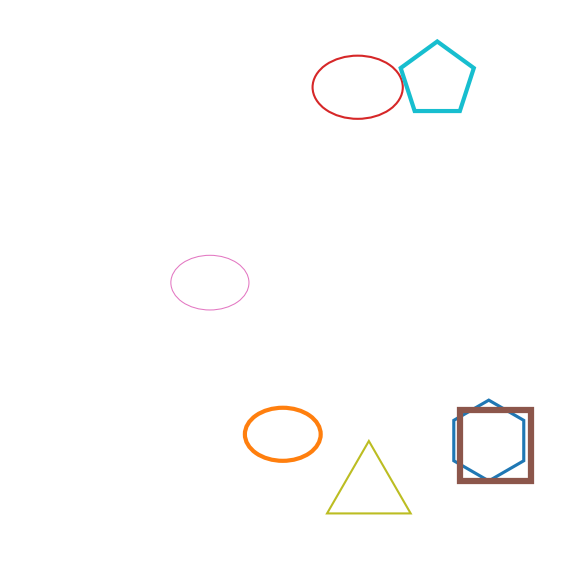[{"shape": "hexagon", "thickness": 1.5, "radius": 0.35, "center": [0.846, 0.236]}, {"shape": "oval", "thickness": 2, "radius": 0.33, "center": [0.49, 0.247]}, {"shape": "oval", "thickness": 1, "radius": 0.39, "center": [0.619, 0.848]}, {"shape": "square", "thickness": 3, "radius": 0.31, "center": [0.858, 0.228]}, {"shape": "oval", "thickness": 0.5, "radius": 0.34, "center": [0.363, 0.51]}, {"shape": "triangle", "thickness": 1, "radius": 0.42, "center": [0.639, 0.152]}, {"shape": "pentagon", "thickness": 2, "radius": 0.33, "center": [0.757, 0.861]}]